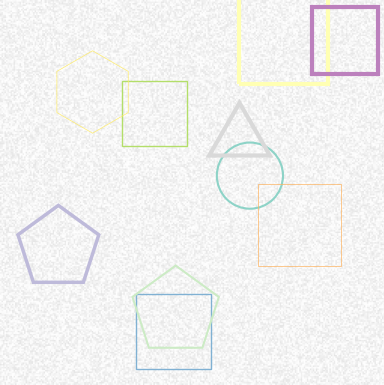[{"shape": "circle", "thickness": 1.5, "radius": 0.43, "center": [0.649, 0.544]}, {"shape": "square", "thickness": 3, "radius": 0.57, "center": [0.736, 0.897]}, {"shape": "pentagon", "thickness": 2.5, "radius": 0.55, "center": [0.152, 0.356]}, {"shape": "square", "thickness": 1, "radius": 0.48, "center": [0.45, 0.139]}, {"shape": "square", "thickness": 0.5, "radius": 0.53, "center": [0.778, 0.416]}, {"shape": "square", "thickness": 1, "radius": 0.42, "center": [0.402, 0.705]}, {"shape": "triangle", "thickness": 3, "radius": 0.46, "center": [0.622, 0.642]}, {"shape": "square", "thickness": 3, "radius": 0.43, "center": [0.896, 0.895]}, {"shape": "pentagon", "thickness": 1.5, "radius": 0.59, "center": [0.456, 0.192]}, {"shape": "hexagon", "thickness": 0.5, "radius": 0.54, "center": [0.24, 0.761]}]